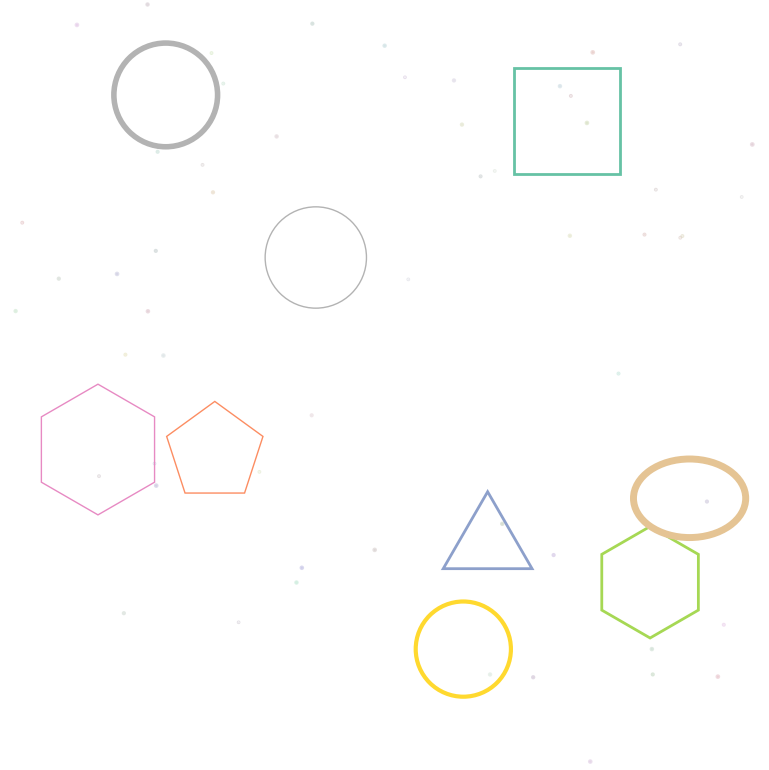[{"shape": "square", "thickness": 1, "radius": 0.34, "center": [0.736, 0.842]}, {"shape": "pentagon", "thickness": 0.5, "radius": 0.33, "center": [0.279, 0.413]}, {"shape": "triangle", "thickness": 1, "radius": 0.33, "center": [0.633, 0.295]}, {"shape": "hexagon", "thickness": 0.5, "radius": 0.42, "center": [0.127, 0.416]}, {"shape": "hexagon", "thickness": 1, "radius": 0.36, "center": [0.844, 0.244]}, {"shape": "circle", "thickness": 1.5, "radius": 0.31, "center": [0.602, 0.157]}, {"shape": "oval", "thickness": 2.5, "radius": 0.36, "center": [0.896, 0.353]}, {"shape": "circle", "thickness": 0.5, "radius": 0.33, "center": [0.41, 0.666]}, {"shape": "circle", "thickness": 2, "radius": 0.34, "center": [0.215, 0.877]}]